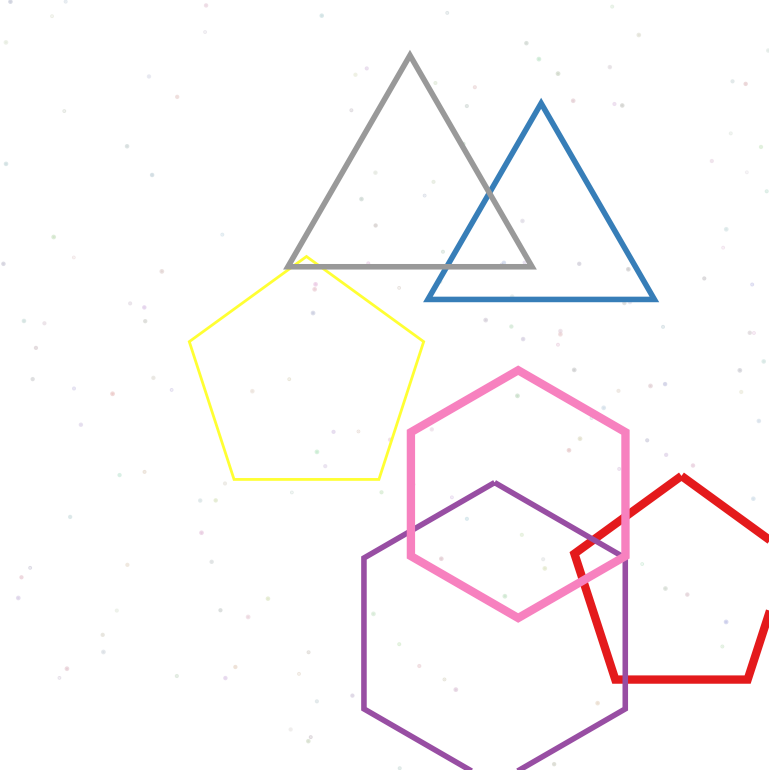[{"shape": "pentagon", "thickness": 3, "radius": 0.73, "center": [0.885, 0.236]}, {"shape": "triangle", "thickness": 2, "radius": 0.85, "center": [0.703, 0.696]}, {"shape": "hexagon", "thickness": 2, "radius": 0.98, "center": [0.642, 0.177]}, {"shape": "pentagon", "thickness": 1, "radius": 0.8, "center": [0.398, 0.507]}, {"shape": "hexagon", "thickness": 3, "radius": 0.8, "center": [0.673, 0.358]}, {"shape": "triangle", "thickness": 2, "radius": 0.92, "center": [0.532, 0.745]}]